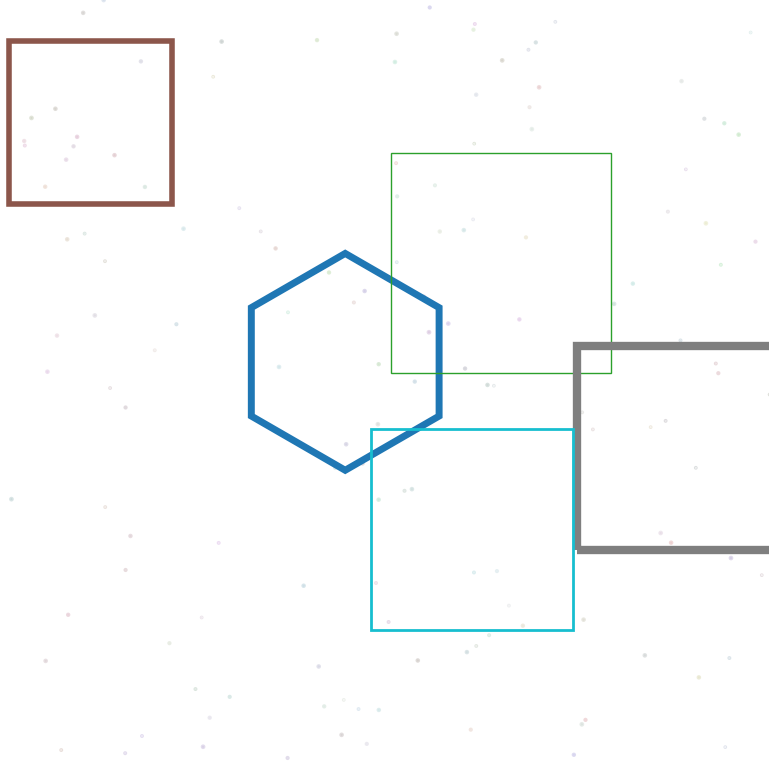[{"shape": "hexagon", "thickness": 2.5, "radius": 0.7, "center": [0.448, 0.53]}, {"shape": "square", "thickness": 0.5, "radius": 0.72, "center": [0.651, 0.659]}, {"shape": "square", "thickness": 2, "radius": 0.53, "center": [0.118, 0.841]}, {"shape": "square", "thickness": 3, "radius": 0.66, "center": [0.882, 0.418]}, {"shape": "square", "thickness": 1, "radius": 0.65, "center": [0.613, 0.312]}]